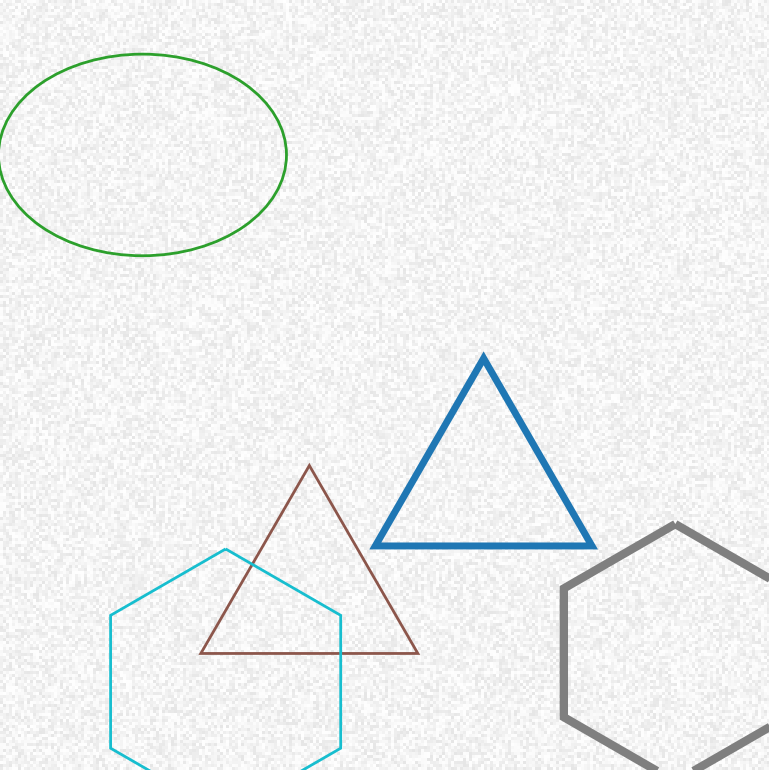[{"shape": "triangle", "thickness": 2.5, "radius": 0.81, "center": [0.628, 0.372]}, {"shape": "oval", "thickness": 1, "radius": 0.94, "center": [0.185, 0.799]}, {"shape": "triangle", "thickness": 1, "radius": 0.81, "center": [0.402, 0.233]}, {"shape": "hexagon", "thickness": 3, "radius": 0.84, "center": [0.877, 0.152]}, {"shape": "hexagon", "thickness": 1, "radius": 0.86, "center": [0.293, 0.115]}]